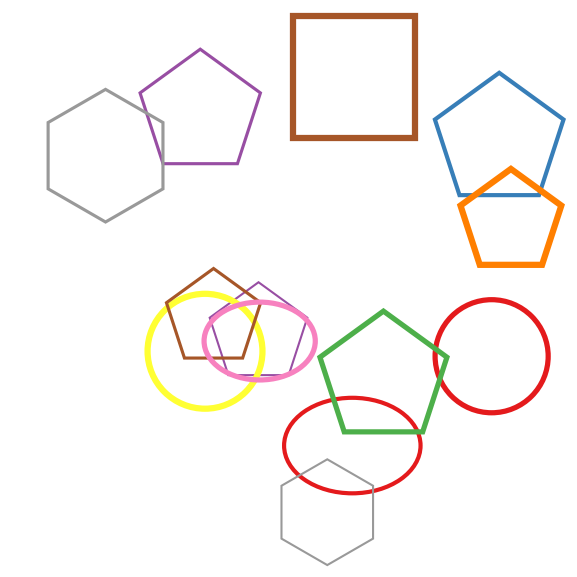[{"shape": "circle", "thickness": 2.5, "radius": 0.49, "center": [0.851, 0.382]}, {"shape": "oval", "thickness": 2, "radius": 0.59, "center": [0.61, 0.228]}, {"shape": "pentagon", "thickness": 2, "radius": 0.59, "center": [0.864, 0.756]}, {"shape": "pentagon", "thickness": 2.5, "radius": 0.58, "center": [0.664, 0.345]}, {"shape": "pentagon", "thickness": 1.5, "radius": 0.55, "center": [0.347, 0.804]}, {"shape": "pentagon", "thickness": 1, "radius": 0.44, "center": [0.448, 0.421]}, {"shape": "pentagon", "thickness": 3, "radius": 0.46, "center": [0.885, 0.615]}, {"shape": "circle", "thickness": 3, "radius": 0.5, "center": [0.355, 0.391]}, {"shape": "pentagon", "thickness": 1.5, "radius": 0.43, "center": [0.37, 0.448]}, {"shape": "square", "thickness": 3, "radius": 0.53, "center": [0.613, 0.866]}, {"shape": "oval", "thickness": 2.5, "radius": 0.48, "center": [0.45, 0.409]}, {"shape": "hexagon", "thickness": 1, "radius": 0.46, "center": [0.567, 0.112]}, {"shape": "hexagon", "thickness": 1.5, "radius": 0.57, "center": [0.183, 0.73]}]